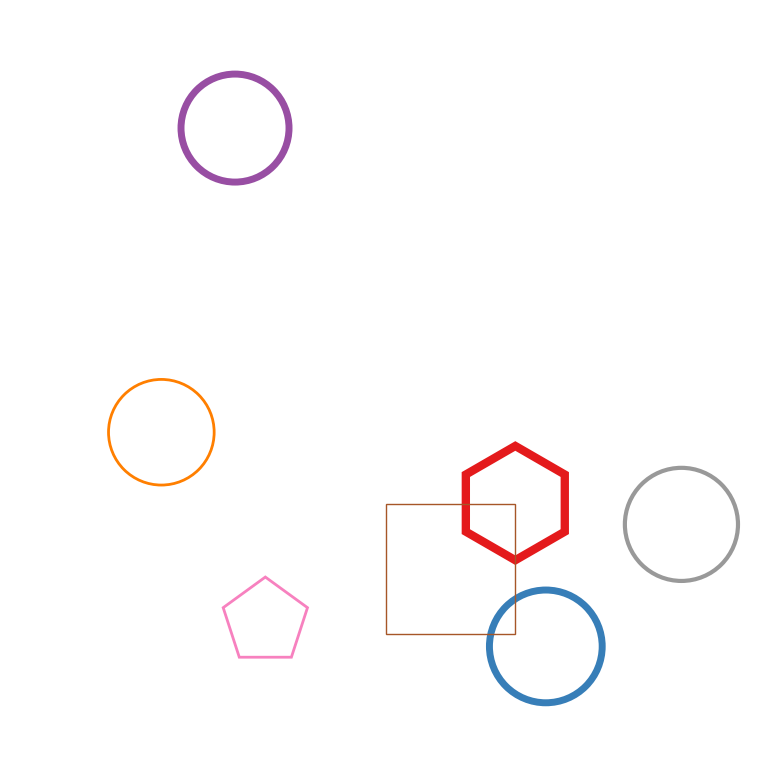[{"shape": "hexagon", "thickness": 3, "radius": 0.37, "center": [0.669, 0.347]}, {"shape": "circle", "thickness": 2.5, "radius": 0.37, "center": [0.709, 0.161]}, {"shape": "circle", "thickness": 2.5, "radius": 0.35, "center": [0.305, 0.834]}, {"shape": "circle", "thickness": 1, "radius": 0.34, "center": [0.21, 0.439]}, {"shape": "square", "thickness": 0.5, "radius": 0.42, "center": [0.585, 0.261]}, {"shape": "pentagon", "thickness": 1, "radius": 0.29, "center": [0.345, 0.193]}, {"shape": "circle", "thickness": 1.5, "radius": 0.37, "center": [0.885, 0.319]}]